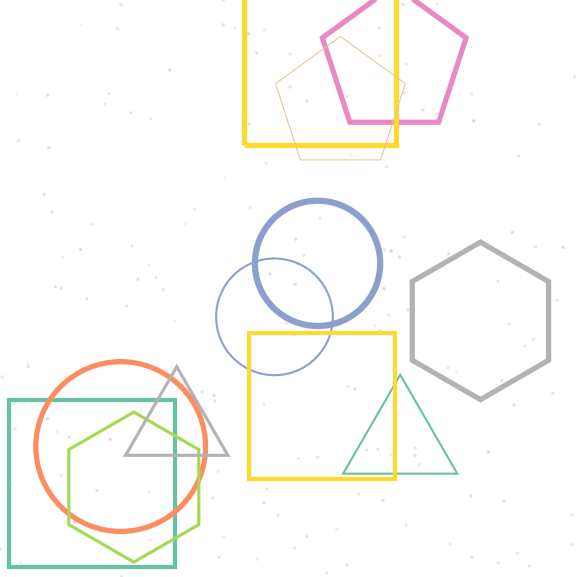[{"shape": "square", "thickness": 2, "radius": 0.72, "center": [0.159, 0.162]}, {"shape": "triangle", "thickness": 1, "radius": 0.57, "center": [0.693, 0.236]}, {"shape": "circle", "thickness": 2.5, "radius": 0.74, "center": [0.209, 0.226]}, {"shape": "circle", "thickness": 1, "radius": 0.51, "center": [0.475, 0.451]}, {"shape": "circle", "thickness": 3, "radius": 0.54, "center": [0.55, 0.543]}, {"shape": "pentagon", "thickness": 2.5, "radius": 0.65, "center": [0.683, 0.893]}, {"shape": "hexagon", "thickness": 1.5, "radius": 0.65, "center": [0.232, 0.156]}, {"shape": "square", "thickness": 2, "radius": 0.63, "center": [0.558, 0.296]}, {"shape": "square", "thickness": 2.5, "radius": 0.66, "center": [0.554, 0.88]}, {"shape": "pentagon", "thickness": 0.5, "radius": 0.59, "center": [0.59, 0.818]}, {"shape": "hexagon", "thickness": 2.5, "radius": 0.68, "center": [0.832, 0.443]}, {"shape": "triangle", "thickness": 1.5, "radius": 0.51, "center": [0.306, 0.262]}]